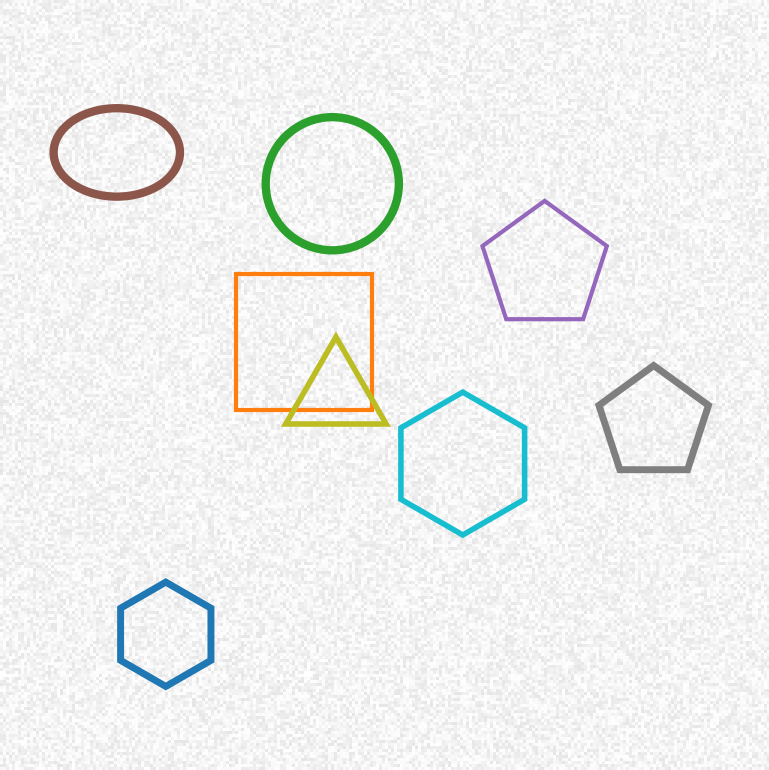[{"shape": "hexagon", "thickness": 2.5, "radius": 0.34, "center": [0.215, 0.176]}, {"shape": "square", "thickness": 1.5, "radius": 0.44, "center": [0.395, 0.555]}, {"shape": "circle", "thickness": 3, "radius": 0.43, "center": [0.432, 0.761]}, {"shape": "pentagon", "thickness": 1.5, "radius": 0.42, "center": [0.707, 0.654]}, {"shape": "oval", "thickness": 3, "radius": 0.41, "center": [0.152, 0.802]}, {"shape": "pentagon", "thickness": 2.5, "radius": 0.37, "center": [0.849, 0.45]}, {"shape": "triangle", "thickness": 2, "radius": 0.38, "center": [0.436, 0.487]}, {"shape": "hexagon", "thickness": 2, "radius": 0.46, "center": [0.601, 0.398]}]